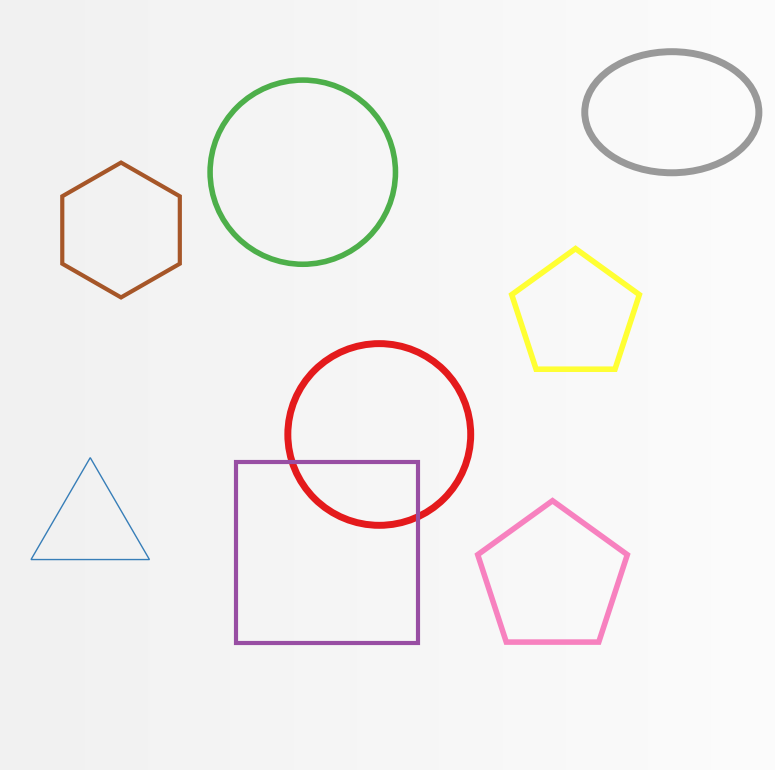[{"shape": "circle", "thickness": 2.5, "radius": 0.59, "center": [0.489, 0.436]}, {"shape": "triangle", "thickness": 0.5, "radius": 0.44, "center": [0.116, 0.317]}, {"shape": "circle", "thickness": 2, "radius": 0.6, "center": [0.391, 0.776]}, {"shape": "square", "thickness": 1.5, "radius": 0.59, "center": [0.422, 0.283]}, {"shape": "pentagon", "thickness": 2, "radius": 0.43, "center": [0.743, 0.591]}, {"shape": "hexagon", "thickness": 1.5, "radius": 0.44, "center": [0.156, 0.701]}, {"shape": "pentagon", "thickness": 2, "radius": 0.51, "center": [0.713, 0.248]}, {"shape": "oval", "thickness": 2.5, "radius": 0.56, "center": [0.867, 0.854]}]